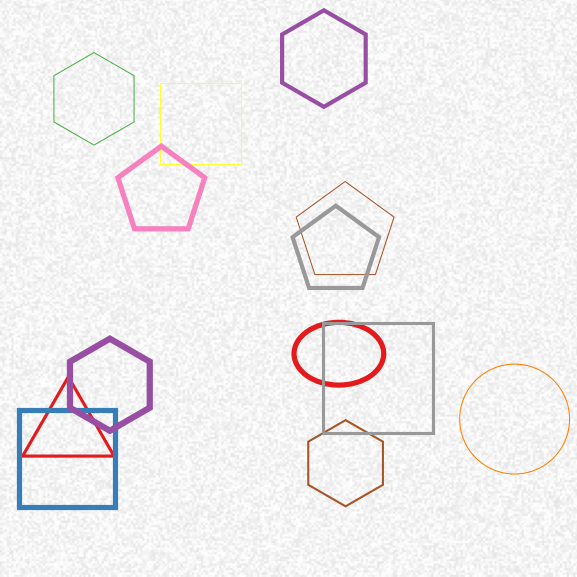[{"shape": "oval", "thickness": 2.5, "radius": 0.39, "center": [0.587, 0.387]}, {"shape": "triangle", "thickness": 1.5, "radius": 0.46, "center": [0.118, 0.255]}, {"shape": "square", "thickness": 2.5, "radius": 0.42, "center": [0.116, 0.205]}, {"shape": "hexagon", "thickness": 0.5, "radius": 0.4, "center": [0.163, 0.828]}, {"shape": "hexagon", "thickness": 3, "radius": 0.4, "center": [0.19, 0.333]}, {"shape": "hexagon", "thickness": 2, "radius": 0.42, "center": [0.561, 0.898]}, {"shape": "circle", "thickness": 0.5, "radius": 0.48, "center": [0.891, 0.273]}, {"shape": "square", "thickness": 0.5, "radius": 0.35, "center": [0.348, 0.785]}, {"shape": "hexagon", "thickness": 1, "radius": 0.37, "center": [0.598, 0.197]}, {"shape": "pentagon", "thickness": 0.5, "radius": 0.45, "center": [0.598, 0.596]}, {"shape": "pentagon", "thickness": 2.5, "radius": 0.4, "center": [0.279, 0.667]}, {"shape": "pentagon", "thickness": 2, "radius": 0.39, "center": [0.582, 0.564]}, {"shape": "square", "thickness": 1.5, "radius": 0.48, "center": [0.655, 0.344]}]